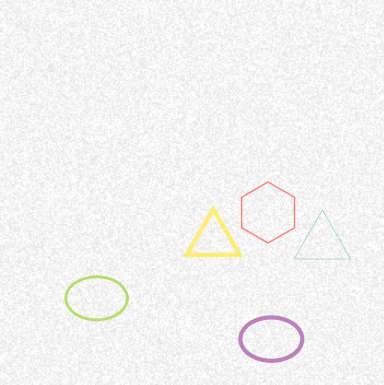[{"shape": "triangle", "thickness": 0.5, "radius": 0.42, "center": [0.837, 0.37]}, {"shape": "hexagon", "thickness": 1, "radius": 0.4, "center": [0.696, 0.448]}, {"shape": "oval", "thickness": 2, "radius": 0.4, "center": [0.251, 0.225]}, {"shape": "oval", "thickness": 3, "radius": 0.4, "center": [0.705, 0.119]}, {"shape": "triangle", "thickness": 3, "radius": 0.4, "center": [0.554, 0.378]}]